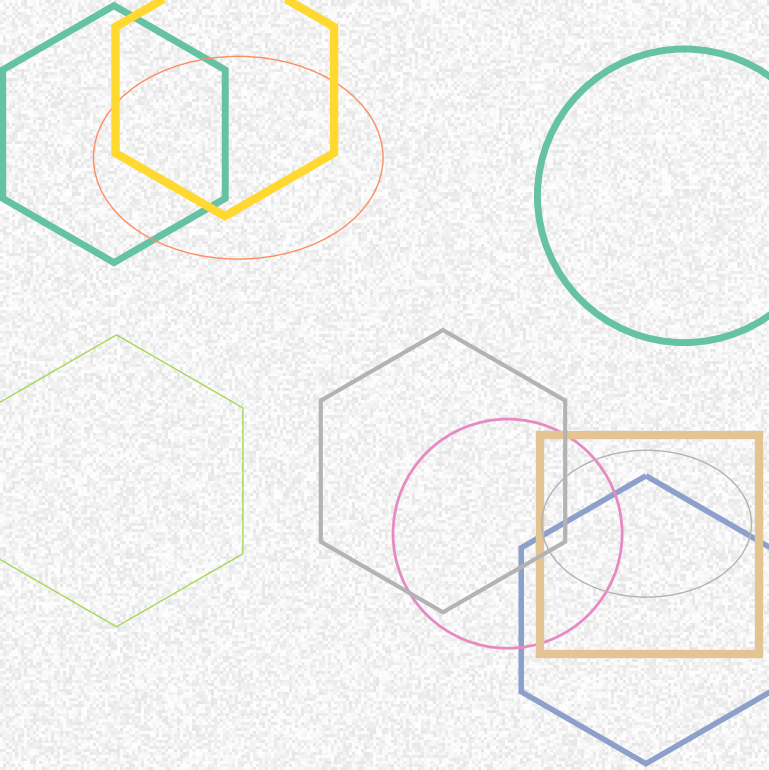[{"shape": "hexagon", "thickness": 2.5, "radius": 0.83, "center": [0.148, 0.826]}, {"shape": "circle", "thickness": 2.5, "radius": 0.95, "center": [0.889, 0.746]}, {"shape": "oval", "thickness": 0.5, "radius": 0.94, "center": [0.309, 0.795]}, {"shape": "hexagon", "thickness": 2, "radius": 0.93, "center": [0.839, 0.195]}, {"shape": "circle", "thickness": 1, "radius": 0.74, "center": [0.659, 0.307]}, {"shape": "hexagon", "thickness": 0.5, "radius": 0.95, "center": [0.151, 0.376]}, {"shape": "hexagon", "thickness": 3, "radius": 0.82, "center": [0.292, 0.883]}, {"shape": "square", "thickness": 3, "radius": 0.71, "center": [0.843, 0.293]}, {"shape": "hexagon", "thickness": 1.5, "radius": 0.92, "center": [0.575, 0.388]}, {"shape": "oval", "thickness": 0.5, "radius": 0.68, "center": [0.84, 0.32]}]